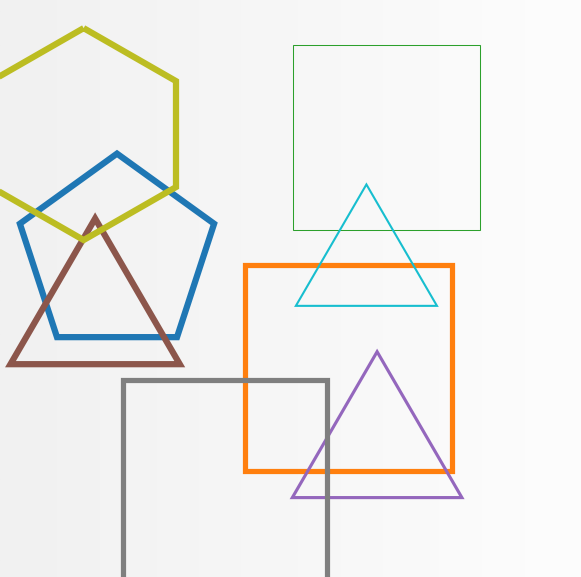[{"shape": "pentagon", "thickness": 3, "radius": 0.88, "center": [0.201, 0.557]}, {"shape": "square", "thickness": 2.5, "radius": 0.89, "center": [0.6, 0.361]}, {"shape": "square", "thickness": 0.5, "radius": 0.8, "center": [0.665, 0.761]}, {"shape": "triangle", "thickness": 1.5, "radius": 0.84, "center": [0.649, 0.222]}, {"shape": "triangle", "thickness": 3, "radius": 0.84, "center": [0.164, 0.453]}, {"shape": "square", "thickness": 2.5, "radius": 0.88, "center": [0.387, 0.166]}, {"shape": "hexagon", "thickness": 3, "radius": 0.92, "center": [0.144, 0.767]}, {"shape": "triangle", "thickness": 1, "radius": 0.7, "center": [0.63, 0.54]}]